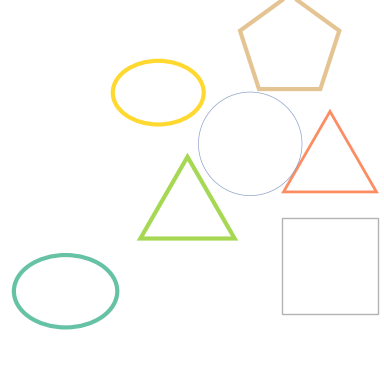[{"shape": "oval", "thickness": 3, "radius": 0.67, "center": [0.17, 0.244]}, {"shape": "triangle", "thickness": 2, "radius": 0.7, "center": [0.857, 0.571]}, {"shape": "circle", "thickness": 0.5, "radius": 0.67, "center": [0.65, 0.626]}, {"shape": "triangle", "thickness": 3, "radius": 0.71, "center": [0.487, 0.451]}, {"shape": "oval", "thickness": 3, "radius": 0.59, "center": [0.411, 0.759]}, {"shape": "pentagon", "thickness": 3, "radius": 0.68, "center": [0.752, 0.878]}, {"shape": "square", "thickness": 1, "radius": 0.63, "center": [0.857, 0.309]}]